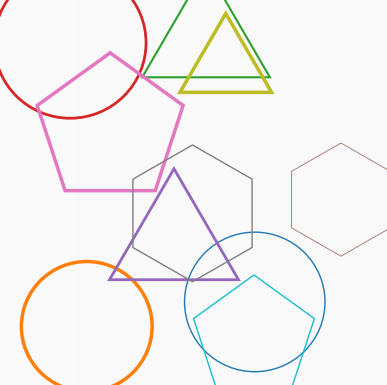[{"shape": "circle", "thickness": 1, "radius": 0.91, "center": [0.657, 0.216]}, {"shape": "circle", "thickness": 2.5, "radius": 0.84, "center": [0.224, 0.152]}, {"shape": "triangle", "thickness": 1.5, "radius": 0.95, "center": [0.532, 0.894]}, {"shape": "circle", "thickness": 2, "radius": 0.98, "center": [0.181, 0.889]}, {"shape": "triangle", "thickness": 2, "radius": 0.96, "center": [0.449, 0.37]}, {"shape": "hexagon", "thickness": 0.5, "radius": 0.73, "center": [0.88, 0.482]}, {"shape": "pentagon", "thickness": 2.5, "radius": 0.99, "center": [0.284, 0.665]}, {"shape": "hexagon", "thickness": 1, "radius": 0.89, "center": [0.497, 0.446]}, {"shape": "triangle", "thickness": 2.5, "radius": 0.68, "center": [0.583, 0.828]}, {"shape": "pentagon", "thickness": 1, "radius": 0.82, "center": [0.655, 0.122]}]